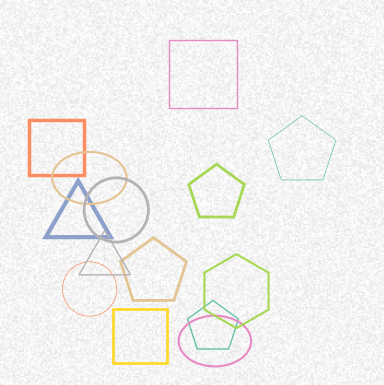[{"shape": "pentagon", "thickness": 1, "radius": 0.35, "center": [0.553, 0.15]}, {"shape": "pentagon", "thickness": 0.5, "radius": 0.46, "center": [0.785, 0.607]}, {"shape": "circle", "thickness": 0.5, "radius": 0.35, "center": [0.233, 0.249]}, {"shape": "square", "thickness": 2.5, "radius": 0.36, "center": [0.147, 0.616]}, {"shape": "triangle", "thickness": 3, "radius": 0.49, "center": [0.203, 0.433]}, {"shape": "oval", "thickness": 1.5, "radius": 0.47, "center": [0.558, 0.114]}, {"shape": "square", "thickness": 1, "radius": 0.44, "center": [0.528, 0.809]}, {"shape": "hexagon", "thickness": 1.5, "radius": 0.48, "center": [0.614, 0.244]}, {"shape": "pentagon", "thickness": 2, "radius": 0.38, "center": [0.563, 0.498]}, {"shape": "square", "thickness": 2, "radius": 0.35, "center": [0.363, 0.126]}, {"shape": "oval", "thickness": 1.5, "radius": 0.48, "center": [0.232, 0.538]}, {"shape": "pentagon", "thickness": 2, "radius": 0.45, "center": [0.399, 0.293]}, {"shape": "circle", "thickness": 2, "radius": 0.42, "center": [0.302, 0.455]}, {"shape": "triangle", "thickness": 1, "radius": 0.39, "center": [0.272, 0.325]}]